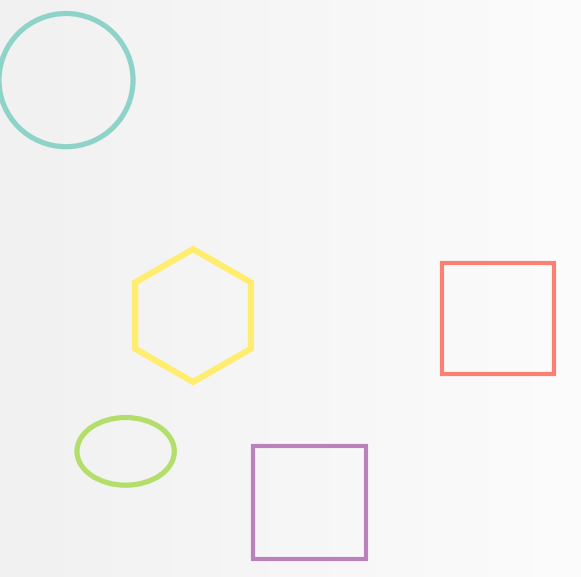[{"shape": "circle", "thickness": 2.5, "radius": 0.58, "center": [0.114, 0.86]}, {"shape": "square", "thickness": 2, "radius": 0.48, "center": [0.856, 0.447]}, {"shape": "oval", "thickness": 2.5, "radius": 0.42, "center": [0.216, 0.218]}, {"shape": "square", "thickness": 2, "radius": 0.49, "center": [0.532, 0.128]}, {"shape": "hexagon", "thickness": 3, "radius": 0.57, "center": [0.332, 0.453]}]